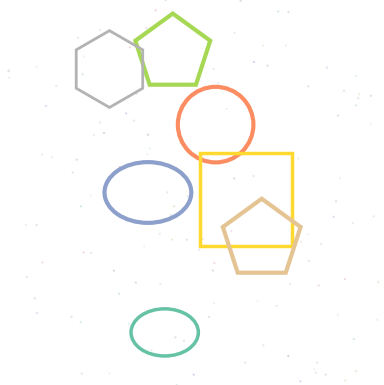[{"shape": "oval", "thickness": 2.5, "radius": 0.44, "center": [0.428, 0.137]}, {"shape": "circle", "thickness": 3, "radius": 0.49, "center": [0.56, 0.676]}, {"shape": "oval", "thickness": 3, "radius": 0.56, "center": [0.384, 0.5]}, {"shape": "pentagon", "thickness": 3, "radius": 0.51, "center": [0.449, 0.863]}, {"shape": "square", "thickness": 2.5, "radius": 0.6, "center": [0.64, 0.482]}, {"shape": "pentagon", "thickness": 3, "radius": 0.53, "center": [0.68, 0.378]}, {"shape": "hexagon", "thickness": 2, "radius": 0.5, "center": [0.284, 0.821]}]